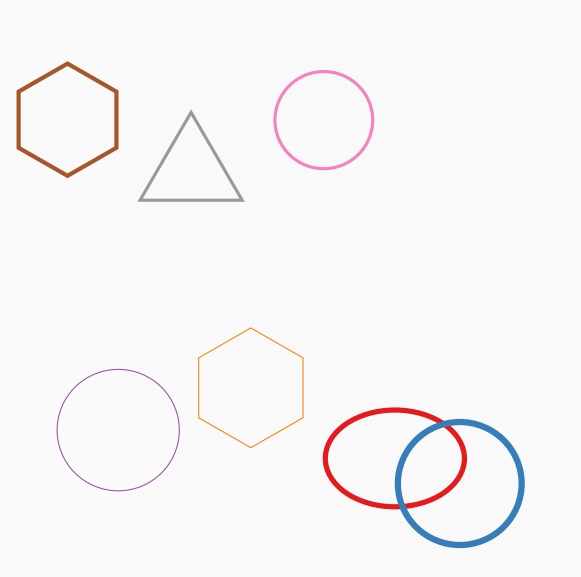[{"shape": "oval", "thickness": 2.5, "radius": 0.6, "center": [0.679, 0.205]}, {"shape": "circle", "thickness": 3, "radius": 0.53, "center": [0.791, 0.162]}, {"shape": "circle", "thickness": 0.5, "radius": 0.53, "center": [0.203, 0.254]}, {"shape": "hexagon", "thickness": 0.5, "radius": 0.52, "center": [0.432, 0.328]}, {"shape": "hexagon", "thickness": 2, "radius": 0.49, "center": [0.116, 0.792]}, {"shape": "circle", "thickness": 1.5, "radius": 0.42, "center": [0.557, 0.791]}, {"shape": "triangle", "thickness": 1.5, "radius": 0.51, "center": [0.329, 0.703]}]